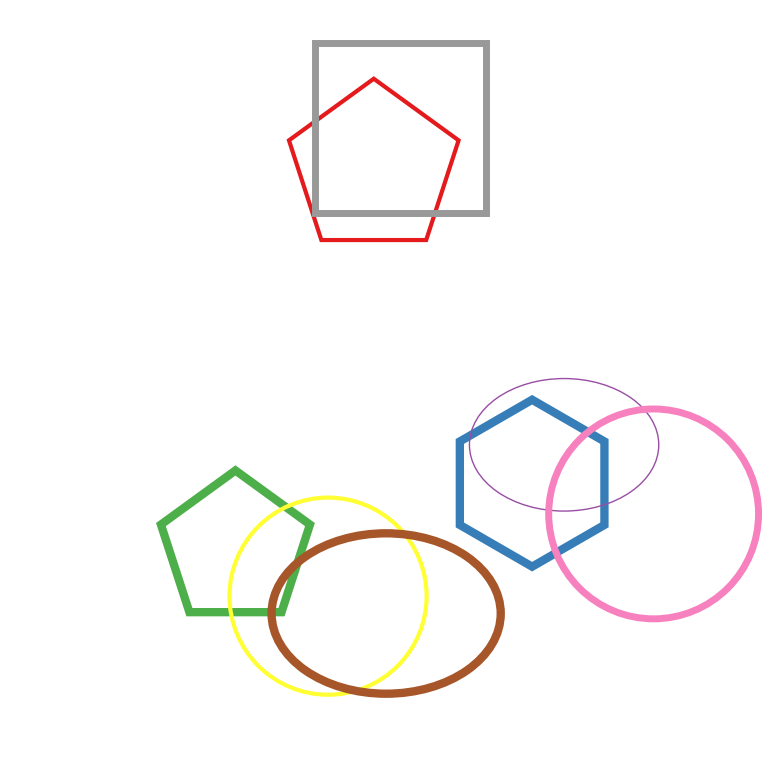[{"shape": "pentagon", "thickness": 1.5, "radius": 0.58, "center": [0.485, 0.782]}, {"shape": "hexagon", "thickness": 3, "radius": 0.54, "center": [0.691, 0.372]}, {"shape": "pentagon", "thickness": 3, "radius": 0.51, "center": [0.306, 0.287]}, {"shape": "oval", "thickness": 0.5, "radius": 0.61, "center": [0.733, 0.422]}, {"shape": "circle", "thickness": 1.5, "radius": 0.64, "center": [0.426, 0.226]}, {"shape": "oval", "thickness": 3, "radius": 0.74, "center": [0.501, 0.203]}, {"shape": "circle", "thickness": 2.5, "radius": 0.68, "center": [0.849, 0.333]}, {"shape": "square", "thickness": 2.5, "radius": 0.55, "center": [0.52, 0.834]}]